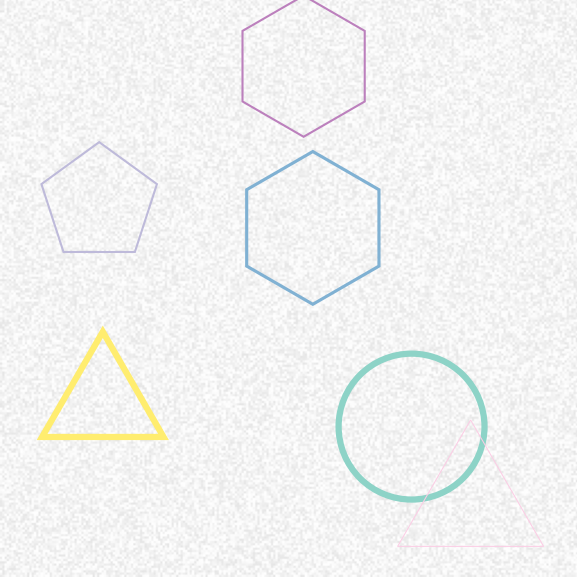[{"shape": "circle", "thickness": 3, "radius": 0.63, "center": [0.713, 0.26]}, {"shape": "pentagon", "thickness": 1, "radius": 0.53, "center": [0.172, 0.648]}, {"shape": "hexagon", "thickness": 1.5, "radius": 0.66, "center": [0.542, 0.604]}, {"shape": "triangle", "thickness": 0.5, "radius": 0.73, "center": [0.815, 0.126]}, {"shape": "hexagon", "thickness": 1, "radius": 0.61, "center": [0.526, 0.885]}, {"shape": "triangle", "thickness": 3, "radius": 0.61, "center": [0.178, 0.303]}]